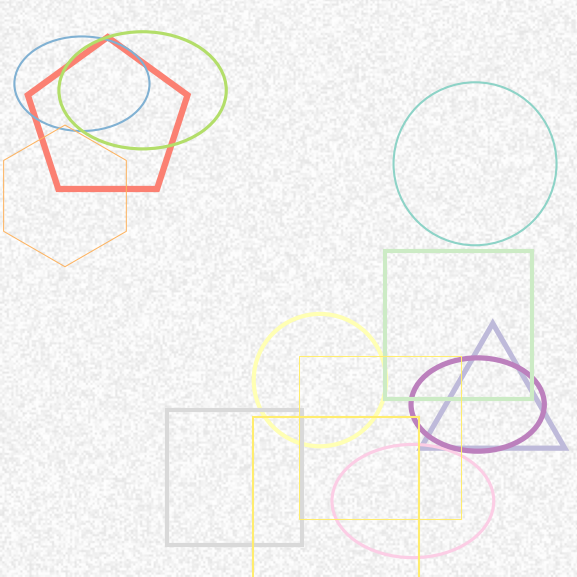[{"shape": "circle", "thickness": 1, "radius": 0.71, "center": [0.823, 0.716]}, {"shape": "circle", "thickness": 2, "radius": 0.57, "center": [0.554, 0.341]}, {"shape": "triangle", "thickness": 2.5, "radius": 0.72, "center": [0.853, 0.295]}, {"shape": "pentagon", "thickness": 3, "radius": 0.73, "center": [0.186, 0.79]}, {"shape": "oval", "thickness": 1, "radius": 0.58, "center": [0.142, 0.854]}, {"shape": "hexagon", "thickness": 0.5, "radius": 0.61, "center": [0.113, 0.66]}, {"shape": "oval", "thickness": 1.5, "radius": 0.72, "center": [0.247, 0.843]}, {"shape": "oval", "thickness": 1.5, "radius": 0.7, "center": [0.715, 0.132]}, {"shape": "square", "thickness": 2, "radius": 0.58, "center": [0.406, 0.172]}, {"shape": "oval", "thickness": 2.5, "radius": 0.58, "center": [0.827, 0.299]}, {"shape": "square", "thickness": 2, "radius": 0.64, "center": [0.794, 0.436]}, {"shape": "square", "thickness": 1, "radius": 0.72, "center": [0.582, 0.133]}, {"shape": "square", "thickness": 0.5, "radius": 0.7, "center": [0.659, 0.242]}]